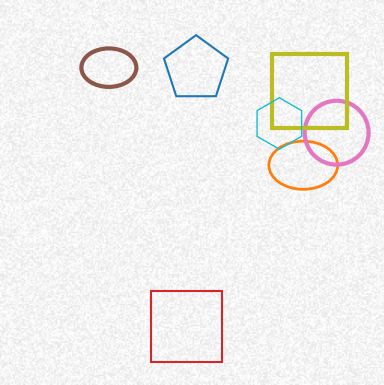[{"shape": "pentagon", "thickness": 1.5, "radius": 0.44, "center": [0.509, 0.821]}, {"shape": "oval", "thickness": 2, "radius": 0.45, "center": [0.788, 0.571]}, {"shape": "square", "thickness": 1.5, "radius": 0.46, "center": [0.484, 0.153]}, {"shape": "oval", "thickness": 3, "radius": 0.36, "center": [0.283, 0.824]}, {"shape": "circle", "thickness": 3, "radius": 0.42, "center": [0.874, 0.655]}, {"shape": "square", "thickness": 3, "radius": 0.48, "center": [0.804, 0.763]}, {"shape": "hexagon", "thickness": 1, "radius": 0.33, "center": [0.726, 0.679]}]